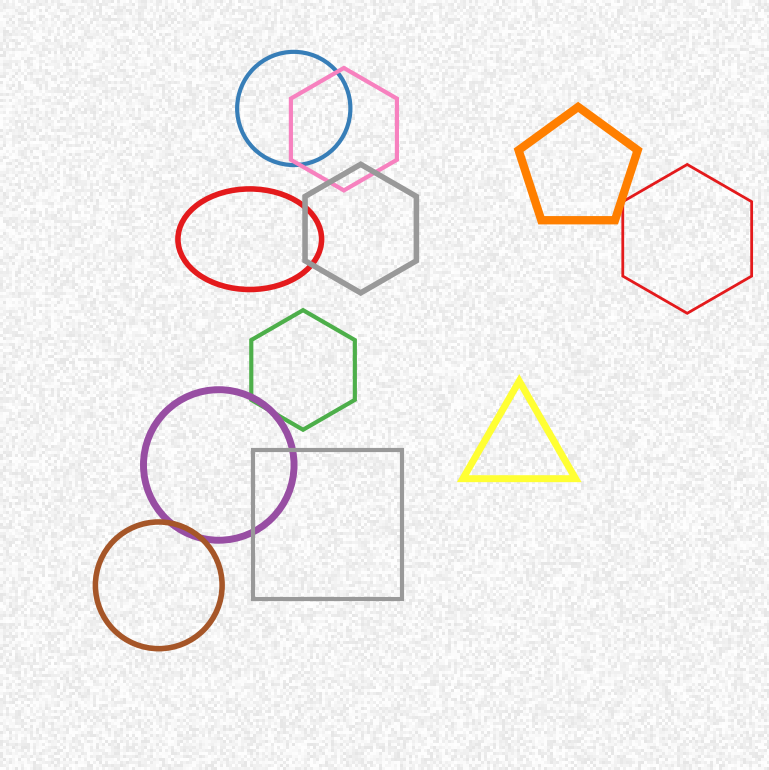[{"shape": "hexagon", "thickness": 1, "radius": 0.48, "center": [0.892, 0.69]}, {"shape": "oval", "thickness": 2, "radius": 0.47, "center": [0.324, 0.689]}, {"shape": "circle", "thickness": 1.5, "radius": 0.37, "center": [0.382, 0.859]}, {"shape": "hexagon", "thickness": 1.5, "radius": 0.39, "center": [0.394, 0.52]}, {"shape": "circle", "thickness": 2.5, "radius": 0.49, "center": [0.284, 0.396]}, {"shape": "pentagon", "thickness": 3, "radius": 0.41, "center": [0.751, 0.78]}, {"shape": "triangle", "thickness": 2.5, "radius": 0.42, "center": [0.674, 0.421]}, {"shape": "circle", "thickness": 2, "radius": 0.41, "center": [0.206, 0.24]}, {"shape": "hexagon", "thickness": 1.5, "radius": 0.4, "center": [0.447, 0.832]}, {"shape": "square", "thickness": 1.5, "radius": 0.48, "center": [0.426, 0.319]}, {"shape": "hexagon", "thickness": 2, "radius": 0.42, "center": [0.468, 0.703]}]